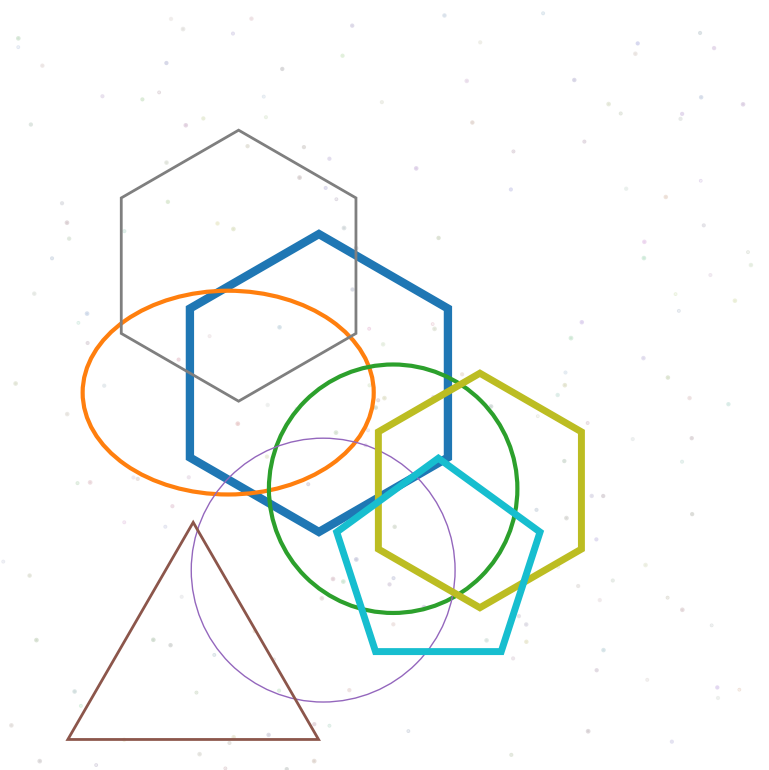[{"shape": "hexagon", "thickness": 3, "radius": 0.97, "center": [0.414, 0.503]}, {"shape": "oval", "thickness": 1.5, "radius": 0.95, "center": [0.296, 0.49]}, {"shape": "circle", "thickness": 1.5, "radius": 0.81, "center": [0.511, 0.365]}, {"shape": "circle", "thickness": 0.5, "radius": 0.86, "center": [0.42, 0.26]}, {"shape": "triangle", "thickness": 1, "radius": 0.94, "center": [0.251, 0.134]}, {"shape": "hexagon", "thickness": 1, "radius": 0.88, "center": [0.31, 0.655]}, {"shape": "hexagon", "thickness": 2.5, "radius": 0.76, "center": [0.623, 0.363]}, {"shape": "pentagon", "thickness": 2.5, "radius": 0.69, "center": [0.569, 0.266]}]